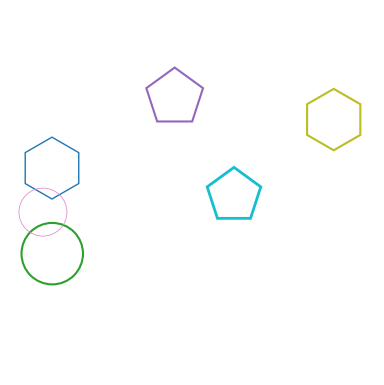[{"shape": "hexagon", "thickness": 1, "radius": 0.4, "center": [0.135, 0.563]}, {"shape": "circle", "thickness": 1.5, "radius": 0.4, "center": [0.136, 0.341]}, {"shape": "pentagon", "thickness": 1.5, "radius": 0.39, "center": [0.454, 0.747]}, {"shape": "circle", "thickness": 0.5, "radius": 0.31, "center": [0.112, 0.449]}, {"shape": "hexagon", "thickness": 1.5, "radius": 0.4, "center": [0.867, 0.689]}, {"shape": "pentagon", "thickness": 2, "radius": 0.37, "center": [0.608, 0.492]}]